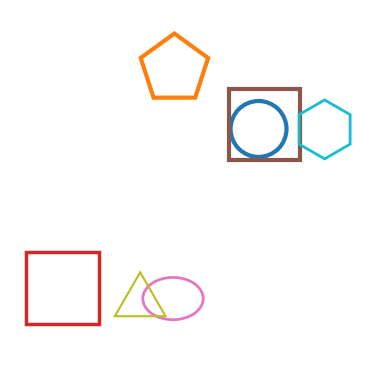[{"shape": "circle", "thickness": 3, "radius": 0.36, "center": [0.672, 0.665]}, {"shape": "pentagon", "thickness": 3, "radius": 0.46, "center": [0.453, 0.821]}, {"shape": "square", "thickness": 2.5, "radius": 0.47, "center": [0.162, 0.252]}, {"shape": "square", "thickness": 3, "radius": 0.46, "center": [0.687, 0.677]}, {"shape": "oval", "thickness": 2, "radius": 0.39, "center": [0.449, 0.225]}, {"shape": "triangle", "thickness": 1.5, "radius": 0.38, "center": [0.364, 0.217]}, {"shape": "hexagon", "thickness": 2, "radius": 0.38, "center": [0.843, 0.664]}]